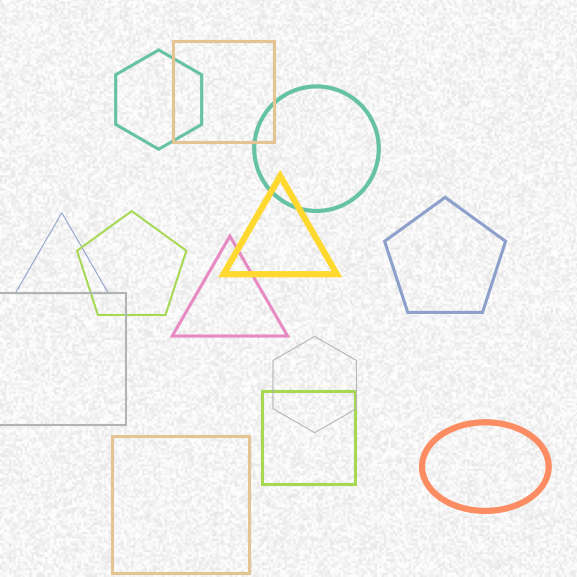[{"shape": "circle", "thickness": 2, "radius": 0.54, "center": [0.548, 0.742]}, {"shape": "hexagon", "thickness": 1.5, "radius": 0.43, "center": [0.275, 0.827]}, {"shape": "oval", "thickness": 3, "radius": 0.55, "center": [0.84, 0.191]}, {"shape": "triangle", "thickness": 0.5, "radius": 0.47, "center": [0.107, 0.537]}, {"shape": "pentagon", "thickness": 1.5, "radius": 0.55, "center": [0.771, 0.547]}, {"shape": "triangle", "thickness": 1.5, "radius": 0.58, "center": [0.398, 0.475]}, {"shape": "square", "thickness": 1.5, "radius": 0.4, "center": [0.534, 0.241]}, {"shape": "pentagon", "thickness": 1, "radius": 0.5, "center": [0.228, 0.534]}, {"shape": "triangle", "thickness": 3, "radius": 0.57, "center": [0.485, 0.581]}, {"shape": "square", "thickness": 1.5, "radius": 0.59, "center": [0.312, 0.125]}, {"shape": "square", "thickness": 1.5, "radius": 0.44, "center": [0.387, 0.84]}, {"shape": "hexagon", "thickness": 0.5, "radius": 0.42, "center": [0.545, 0.333]}, {"shape": "square", "thickness": 1, "radius": 0.57, "center": [0.104, 0.377]}]